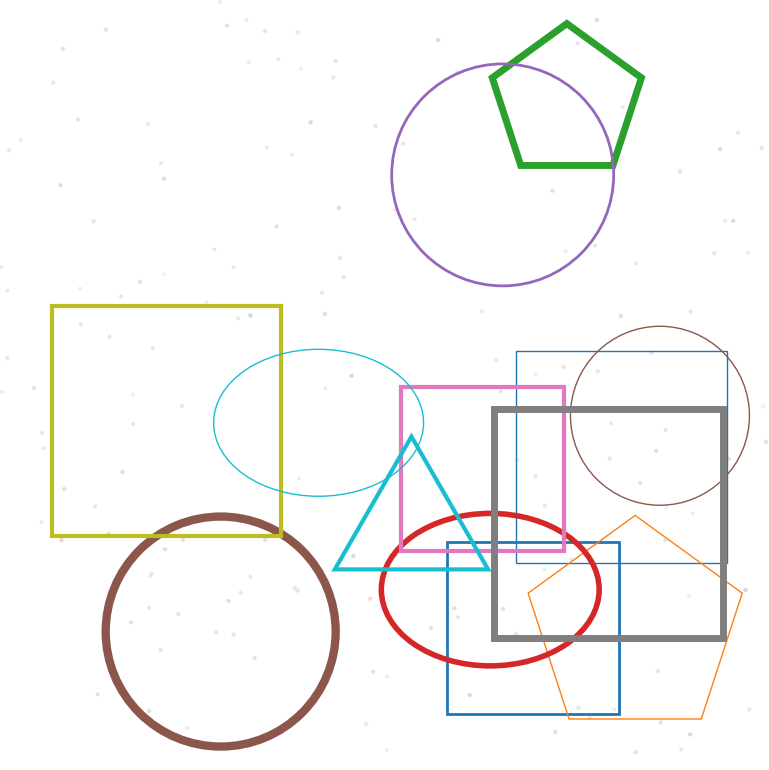[{"shape": "square", "thickness": 1, "radius": 0.56, "center": [0.692, 0.184]}, {"shape": "square", "thickness": 0.5, "radius": 0.69, "center": [0.807, 0.407]}, {"shape": "pentagon", "thickness": 0.5, "radius": 0.73, "center": [0.825, 0.184]}, {"shape": "pentagon", "thickness": 2.5, "radius": 0.51, "center": [0.736, 0.867]}, {"shape": "oval", "thickness": 2, "radius": 0.71, "center": [0.637, 0.234]}, {"shape": "circle", "thickness": 1, "radius": 0.72, "center": [0.653, 0.773]}, {"shape": "circle", "thickness": 0.5, "radius": 0.58, "center": [0.857, 0.46]}, {"shape": "circle", "thickness": 3, "radius": 0.75, "center": [0.287, 0.18]}, {"shape": "square", "thickness": 1.5, "radius": 0.53, "center": [0.627, 0.391]}, {"shape": "square", "thickness": 2.5, "radius": 0.74, "center": [0.79, 0.32]}, {"shape": "square", "thickness": 1.5, "radius": 0.75, "center": [0.216, 0.453]}, {"shape": "triangle", "thickness": 1.5, "radius": 0.57, "center": [0.534, 0.318]}, {"shape": "oval", "thickness": 0.5, "radius": 0.68, "center": [0.414, 0.451]}]